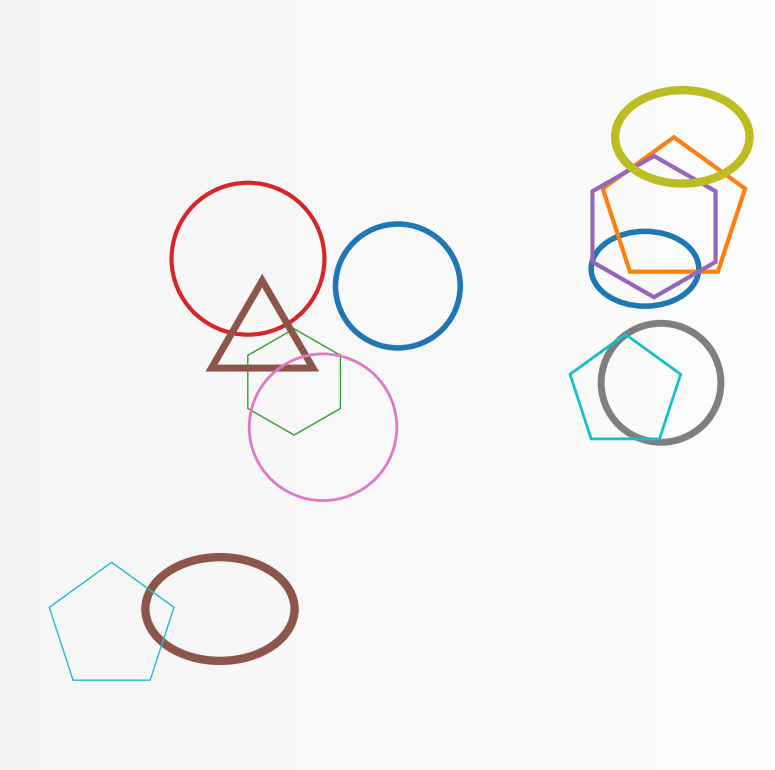[{"shape": "circle", "thickness": 2, "radius": 0.4, "center": [0.513, 0.629]}, {"shape": "oval", "thickness": 2, "radius": 0.35, "center": [0.832, 0.651]}, {"shape": "pentagon", "thickness": 1.5, "radius": 0.48, "center": [0.87, 0.725]}, {"shape": "hexagon", "thickness": 0.5, "radius": 0.34, "center": [0.379, 0.504]}, {"shape": "circle", "thickness": 1.5, "radius": 0.49, "center": [0.32, 0.664]}, {"shape": "hexagon", "thickness": 1.5, "radius": 0.46, "center": [0.844, 0.706]}, {"shape": "triangle", "thickness": 2.5, "radius": 0.38, "center": [0.338, 0.56]}, {"shape": "oval", "thickness": 3, "radius": 0.48, "center": [0.284, 0.209]}, {"shape": "circle", "thickness": 1, "radius": 0.48, "center": [0.417, 0.445]}, {"shape": "circle", "thickness": 2.5, "radius": 0.39, "center": [0.853, 0.503]}, {"shape": "oval", "thickness": 3, "radius": 0.43, "center": [0.88, 0.822]}, {"shape": "pentagon", "thickness": 0.5, "radius": 0.42, "center": [0.144, 0.185]}, {"shape": "pentagon", "thickness": 1, "radius": 0.38, "center": [0.807, 0.491]}]